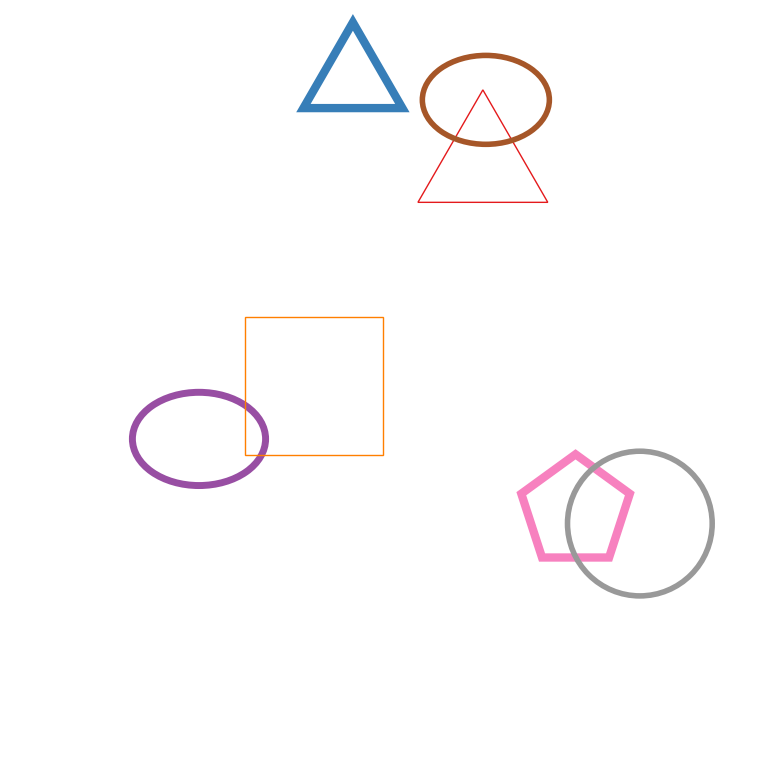[{"shape": "triangle", "thickness": 0.5, "radius": 0.49, "center": [0.627, 0.786]}, {"shape": "triangle", "thickness": 3, "radius": 0.37, "center": [0.458, 0.897]}, {"shape": "oval", "thickness": 2.5, "radius": 0.43, "center": [0.258, 0.43]}, {"shape": "square", "thickness": 0.5, "radius": 0.45, "center": [0.408, 0.499]}, {"shape": "oval", "thickness": 2, "radius": 0.41, "center": [0.631, 0.87]}, {"shape": "pentagon", "thickness": 3, "radius": 0.37, "center": [0.747, 0.336]}, {"shape": "circle", "thickness": 2, "radius": 0.47, "center": [0.831, 0.32]}]